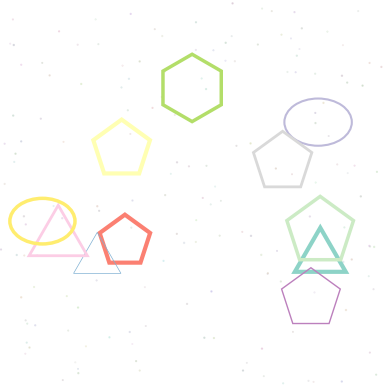[{"shape": "triangle", "thickness": 3, "radius": 0.38, "center": [0.832, 0.332]}, {"shape": "pentagon", "thickness": 3, "radius": 0.39, "center": [0.316, 0.612]}, {"shape": "oval", "thickness": 1.5, "radius": 0.44, "center": [0.826, 0.683]}, {"shape": "pentagon", "thickness": 3, "radius": 0.34, "center": [0.324, 0.374]}, {"shape": "triangle", "thickness": 0.5, "radius": 0.36, "center": [0.253, 0.325]}, {"shape": "hexagon", "thickness": 2.5, "radius": 0.44, "center": [0.499, 0.772]}, {"shape": "triangle", "thickness": 2, "radius": 0.44, "center": [0.151, 0.379]}, {"shape": "pentagon", "thickness": 2, "radius": 0.4, "center": [0.734, 0.579]}, {"shape": "pentagon", "thickness": 1, "radius": 0.4, "center": [0.808, 0.224]}, {"shape": "pentagon", "thickness": 2.5, "radius": 0.45, "center": [0.832, 0.399]}, {"shape": "oval", "thickness": 2.5, "radius": 0.42, "center": [0.11, 0.426]}]